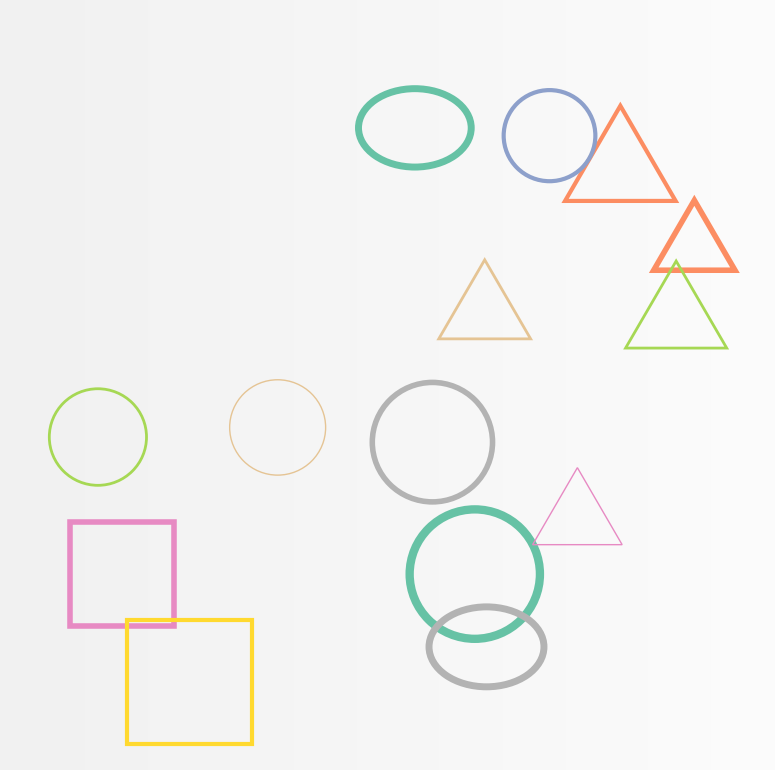[{"shape": "circle", "thickness": 3, "radius": 0.42, "center": [0.613, 0.254]}, {"shape": "oval", "thickness": 2.5, "radius": 0.36, "center": [0.535, 0.834]}, {"shape": "triangle", "thickness": 2, "radius": 0.3, "center": [0.896, 0.679]}, {"shape": "triangle", "thickness": 1.5, "radius": 0.41, "center": [0.8, 0.78]}, {"shape": "circle", "thickness": 1.5, "radius": 0.3, "center": [0.709, 0.824]}, {"shape": "square", "thickness": 2, "radius": 0.34, "center": [0.158, 0.255]}, {"shape": "triangle", "thickness": 0.5, "radius": 0.33, "center": [0.745, 0.326]}, {"shape": "triangle", "thickness": 1, "radius": 0.38, "center": [0.872, 0.586]}, {"shape": "circle", "thickness": 1, "radius": 0.31, "center": [0.126, 0.432]}, {"shape": "square", "thickness": 1.5, "radius": 0.4, "center": [0.244, 0.114]}, {"shape": "triangle", "thickness": 1, "radius": 0.34, "center": [0.625, 0.594]}, {"shape": "circle", "thickness": 0.5, "radius": 0.31, "center": [0.358, 0.445]}, {"shape": "circle", "thickness": 2, "radius": 0.39, "center": [0.558, 0.426]}, {"shape": "oval", "thickness": 2.5, "radius": 0.37, "center": [0.628, 0.16]}]